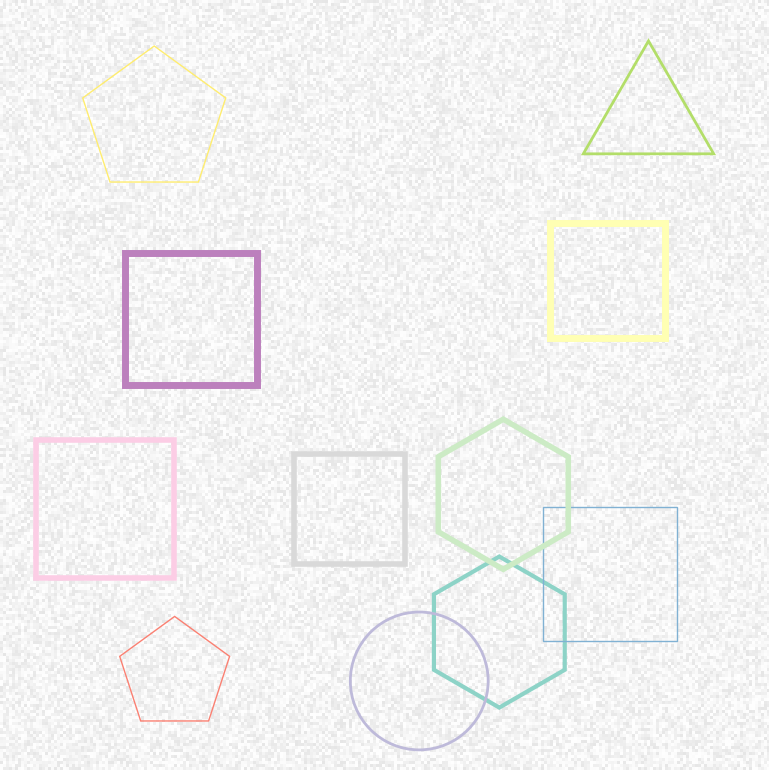[{"shape": "hexagon", "thickness": 1.5, "radius": 0.49, "center": [0.648, 0.179]}, {"shape": "square", "thickness": 2.5, "radius": 0.37, "center": [0.789, 0.636]}, {"shape": "circle", "thickness": 1, "radius": 0.45, "center": [0.544, 0.116]}, {"shape": "pentagon", "thickness": 0.5, "radius": 0.38, "center": [0.227, 0.124]}, {"shape": "square", "thickness": 0.5, "radius": 0.44, "center": [0.792, 0.254]}, {"shape": "triangle", "thickness": 1, "radius": 0.49, "center": [0.842, 0.849]}, {"shape": "square", "thickness": 2, "radius": 0.45, "center": [0.137, 0.339]}, {"shape": "square", "thickness": 2, "radius": 0.36, "center": [0.454, 0.339]}, {"shape": "square", "thickness": 2.5, "radius": 0.43, "center": [0.248, 0.586]}, {"shape": "hexagon", "thickness": 2, "radius": 0.49, "center": [0.654, 0.358]}, {"shape": "pentagon", "thickness": 0.5, "radius": 0.49, "center": [0.2, 0.843]}]